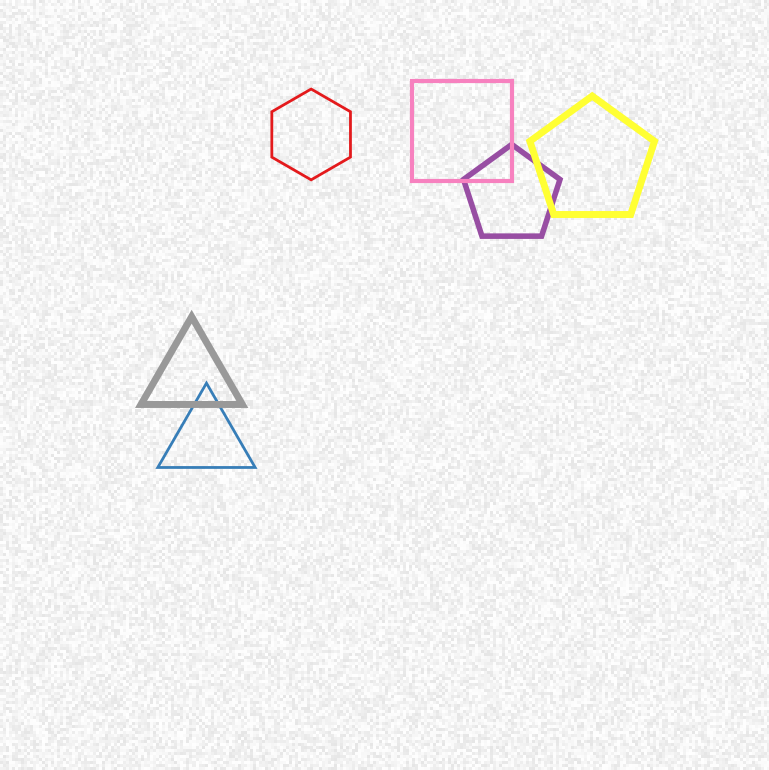[{"shape": "hexagon", "thickness": 1, "radius": 0.29, "center": [0.404, 0.825]}, {"shape": "triangle", "thickness": 1, "radius": 0.37, "center": [0.268, 0.429]}, {"shape": "pentagon", "thickness": 2, "radius": 0.33, "center": [0.665, 0.747]}, {"shape": "pentagon", "thickness": 2.5, "radius": 0.43, "center": [0.769, 0.79]}, {"shape": "square", "thickness": 1.5, "radius": 0.32, "center": [0.6, 0.83]}, {"shape": "triangle", "thickness": 2.5, "radius": 0.38, "center": [0.249, 0.513]}]